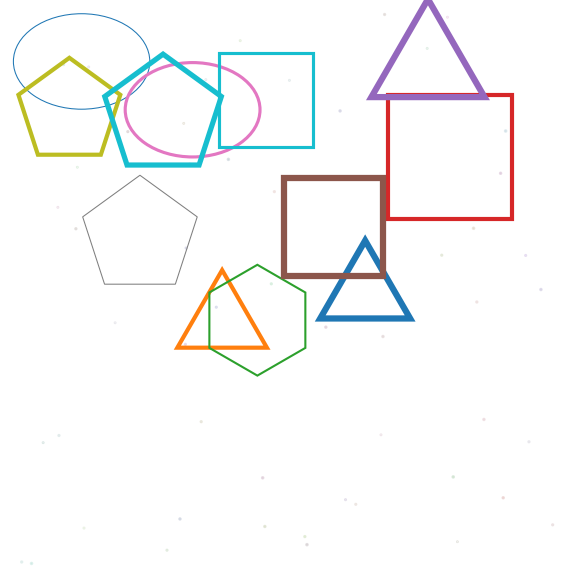[{"shape": "oval", "thickness": 0.5, "radius": 0.59, "center": [0.141, 0.893]}, {"shape": "triangle", "thickness": 3, "radius": 0.45, "center": [0.632, 0.493]}, {"shape": "triangle", "thickness": 2, "radius": 0.45, "center": [0.385, 0.442]}, {"shape": "hexagon", "thickness": 1, "radius": 0.48, "center": [0.446, 0.445]}, {"shape": "square", "thickness": 2, "radius": 0.54, "center": [0.779, 0.728]}, {"shape": "triangle", "thickness": 3, "radius": 0.57, "center": [0.741, 0.888]}, {"shape": "square", "thickness": 3, "radius": 0.43, "center": [0.578, 0.606]}, {"shape": "oval", "thickness": 1.5, "radius": 0.58, "center": [0.334, 0.809]}, {"shape": "pentagon", "thickness": 0.5, "radius": 0.52, "center": [0.242, 0.591]}, {"shape": "pentagon", "thickness": 2, "radius": 0.46, "center": [0.12, 0.806]}, {"shape": "pentagon", "thickness": 2.5, "radius": 0.53, "center": [0.282, 0.799]}, {"shape": "square", "thickness": 1.5, "radius": 0.41, "center": [0.461, 0.826]}]